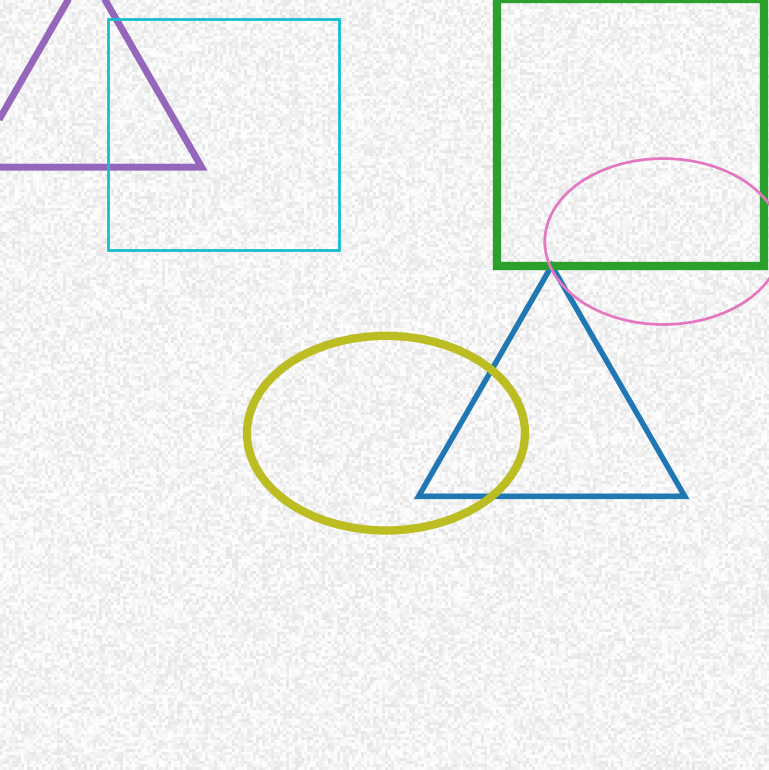[{"shape": "triangle", "thickness": 2, "radius": 1.0, "center": [0.716, 0.455]}, {"shape": "square", "thickness": 3, "radius": 0.87, "center": [0.818, 0.827]}, {"shape": "triangle", "thickness": 2.5, "radius": 0.86, "center": [0.112, 0.869]}, {"shape": "oval", "thickness": 1, "radius": 0.77, "center": [0.861, 0.686]}, {"shape": "oval", "thickness": 3, "radius": 0.9, "center": [0.501, 0.437]}, {"shape": "square", "thickness": 1, "radius": 0.75, "center": [0.291, 0.825]}]